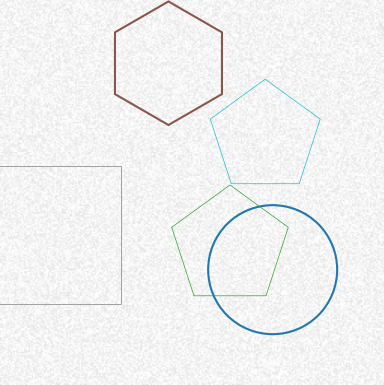[{"shape": "circle", "thickness": 1.5, "radius": 0.84, "center": [0.708, 0.3]}, {"shape": "pentagon", "thickness": 0.5, "radius": 0.8, "center": [0.597, 0.36]}, {"shape": "hexagon", "thickness": 1.5, "radius": 0.8, "center": [0.438, 0.836]}, {"shape": "square", "thickness": 0.5, "radius": 0.9, "center": [0.134, 0.39]}, {"shape": "pentagon", "thickness": 0.5, "radius": 0.75, "center": [0.689, 0.644]}]